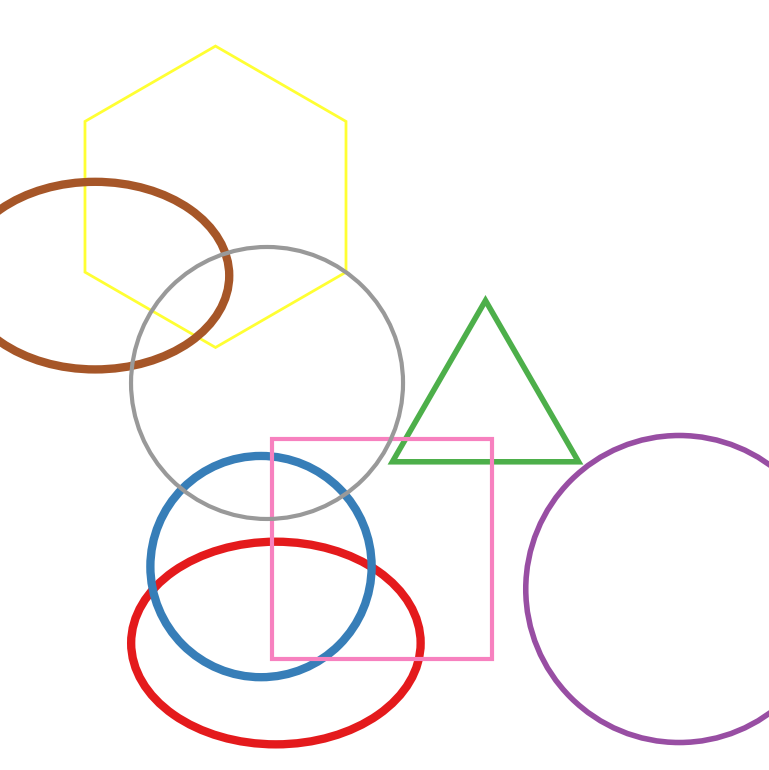[{"shape": "oval", "thickness": 3, "radius": 0.94, "center": [0.358, 0.165]}, {"shape": "circle", "thickness": 3, "radius": 0.72, "center": [0.339, 0.264]}, {"shape": "triangle", "thickness": 2, "radius": 0.7, "center": [0.631, 0.47]}, {"shape": "circle", "thickness": 2, "radius": 1.0, "center": [0.882, 0.235]}, {"shape": "hexagon", "thickness": 1, "radius": 0.98, "center": [0.28, 0.744]}, {"shape": "oval", "thickness": 3, "radius": 0.87, "center": [0.124, 0.642]}, {"shape": "square", "thickness": 1.5, "radius": 0.71, "center": [0.495, 0.287]}, {"shape": "circle", "thickness": 1.5, "radius": 0.88, "center": [0.347, 0.503]}]